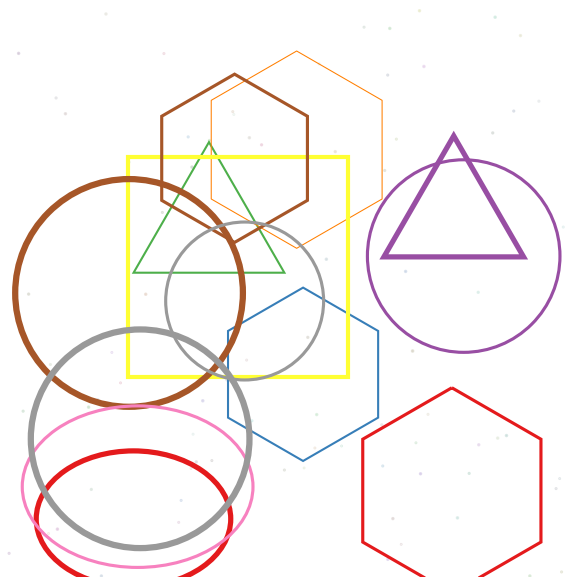[{"shape": "oval", "thickness": 2.5, "radius": 0.84, "center": [0.231, 0.1]}, {"shape": "hexagon", "thickness": 1.5, "radius": 0.89, "center": [0.782, 0.15]}, {"shape": "hexagon", "thickness": 1, "radius": 0.75, "center": [0.525, 0.351]}, {"shape": "triangle", "thickness": 1, "radius": 0.75, "center": [0.362, 0.602]}, {"shape": "circle", "thickness": 1.5, "radius": 0.83, "center": [0.803, 0.556]}, {"shape": "triangle", "thickness": 2.5, "radius": 0.7, "center": [0.786, 0.624]}, {"shape": "hexagon", "thickness": 0.5, "radius": 0.85, "center": [0.514, 0.74]}, {"shape": "square", "thickness": 2, "radius": 0.95, "center": [0.412, 0.537]}, {"shape": "circle", "thickness": 3, "radius": 0.99, "center": [0.223, 0.492]}, {"shape": "hexagon", "thickness": 1.5, "radius": 0.73, "center": [0.406, 0.725]}, {"shape": "oval", "thickness": 1.5, "radius": 1.0, "center": [0.238, 0.156]}, {"shape": "circle", "thickness": 1.5, "radius": 0.68, "center": [0.424, 0.478]}, {"shape": "circle", "thickness": 3, "radius": 0.95, "center": [0.243, 0.239]}]